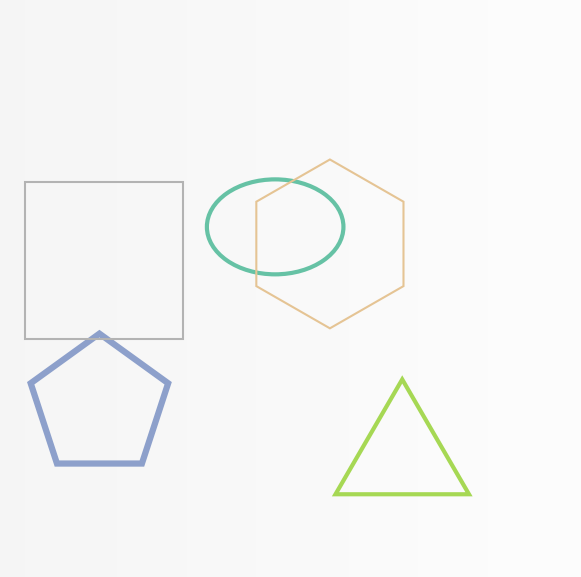[{"shape": "oval", "thickness": 2, "radius": 0.59, "center": [0.473, 0.606]}, {"shape": "pentagon", "thickness": 3, "radius": 0.62, "center": [0.171, 0.297]}, {"shape": "triangle", "thickness": 2, "radius": 0.66, "center": [0.692, 0.21]}, {"shape": "hexagon", "thickness": 1, "radius": 0.73, "center": [0.568, 0.577]}, {"shape": "square", "thickness": 1, "radius": 0.68, "center": [0.179, 0.549]}]